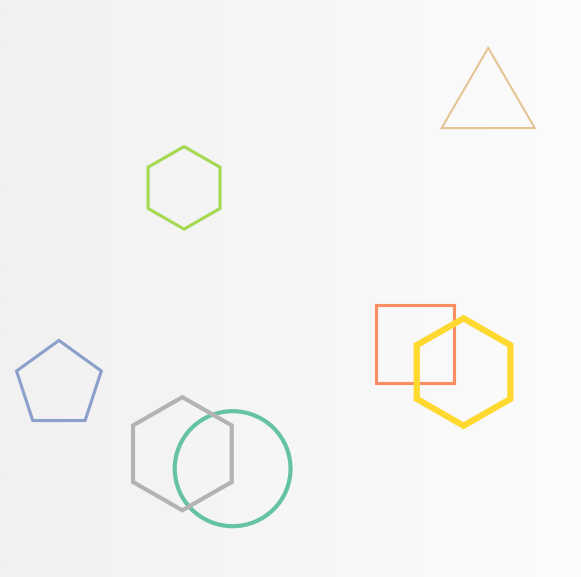[{"shape": "circle", "thickness": 2, "radius": 0.5, "center": [0.4, 0.188]}, {"shape": "square", "thickness": 1.5, "radius": 0.34, "center": [0.714, 0.403]}, {"shape": "pentagon", "thickness": 1.5, "radius": 0.38, "center": [0.101, 0.333]}, {"shape": "hexagon", "thickness": 1.5, "radius": 0.36, "center": [0.317, 0.674]}, {"shape": "hexagon", "thickness": 3, "radius": 0.47, "center": [0.798, 0.355]}, {"shape": "triangle", "thickness": 1, "radius": 0.46, "center": [0.84, 0.824]}, {"shape": "hexagon", "thickness": 2, "radius": 0.49, "center": [0.314, 0.213]}]